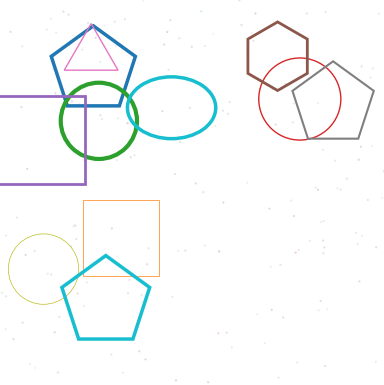[{"shape": "pentagon", "thickness": 2.5, "radius": 0.57, "center": [0.242, 0.818]}, {"shape": "square", "thickness": 0.5, "radius": 0.49, "center": [0.314, 0.382]}, {"shape": "circle", "thickness": 3, "radius": 0.5, "center": [0.257, 0.686]}, {"shape": "circle", "thickness": 1, "radius": 0.53, "center": [0.779, 0.743]}, {"shape": "square", "thickness": 2, "radius": 0.57, "center": [0.108, 0.636]}, {"shape": "hexagon", "thickness": 2, "radius": 0.45, "center": [0.721, 0.854]}, {"shape": "triangle", "thickness": 1, "radius": 0.4, "center": [0.237, 0.858]}, {"shape": "pentagon", "thickness": 1.5, "radius": 0.56, "center": [0.865, 0.73]}, {"shape": "circle", "thickness": 0.5, "radius": 0.46, "center": [0.113, 0.301]}, {"shape": "oval", "thickness": 2.5, "radius": 0.57, "center": [0.446, 0.72]}, {"shape": "pentagon", "thickness": 2.5, "radius": 0.6, "center": [0.275, 0.216]}]